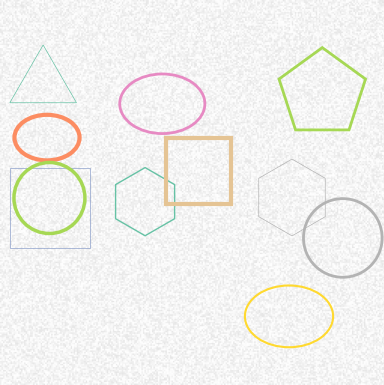[{"shape": "triangle", "thickness": 0.5, "radius": 0.5, "center": [0.112, 0.783]}, {"shape": "hexagon", "thickness": 1, "radius": 0.44, "center": [0.377, 0.476]}, {"shape": "oval", "thickness": 3, "radius": 0.42, "center": [0.122, 0.643]}, {"shape": "square", "thickness": 0.5, "radius": 0.52, "center": [0.13, 0.46]}, {"shape": "oval", "thickness": 2, "radius": 0.55, "center": [0.422, 0.73]}, {"shape": "pentagon", "thickness": 2, "radius": 0.59, "center": [0.837, 0.758]}, {"shape": "circle", "thickness": 2.5, "radius": 0.46, "center": [0.128, 0.486]}, {"shape": "oval", "thickness": 1.5, "radius": 0.57, "center": [0.751, 0.178]}, {"shape": "square", "thickness": 3, "radius": 0.43, "center": [0.515, 0.556]}, {"shape": "circle", "thickness": 2, "radius": 0.51, "center": [0.89, 0.382]}, {"shape": "hexagon", "thickness": 0.5, "radius": 0.5, "center": [0.758, 0.487]}]